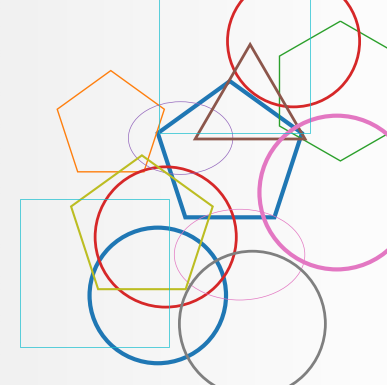[{"shape": "pentagon", "thickness": 3, "radius": 0.98, "center": [0.593, 0.594]}, {"shape": "circle", "thickness": 3, "radius": 0.88, "center": [0.407, 0.233]}, {"shape": "pentagon", "thickness": 1, "radius": 0.73, "center": [0.286, 0.671]}, {"shape": "hexagon", "thickness": 1, "radius": 0.91, "center": [0.878, 0.764]}, {"shape": "circle", "thickness": 2, "radius": 0.91, "center": [0.428, 0.384]}, {"shape": "circle", "thickness": 2, "radius": 0.85, "center": [0.758, 0.893]}, {"shape": "oval", "thickness": 0.5, "radius": 0.67, "center": [0.466, 0.641]}, {"shape": "triangle", "thickness": 2, "radius": 0.82, "center": [0.646, 0.721]}, {"shape": "circle", "thickness": 3, "radius": 1.0, "center": [0.869, 0.5]}, {"shape": "oval", "thickness": 0.5, "radius": 0.84, "center": [0.618, 0.339]}, {"shape": "circle", "thickness": 2, "radius": 0.94, "center": [0.651, 0.159]}, {"shape": "pentagon", "thickness": 1.5, "radius": 0.96, "center": [0.366, 0.404]}, {"shape": "square", "thickness": 0.5, "radius": 0.97, "center": [0.606, 0.849]}, {"shape": "square", "thickness": 0.5, "radius": 0.96, "center": [0.243, 0.291]}]